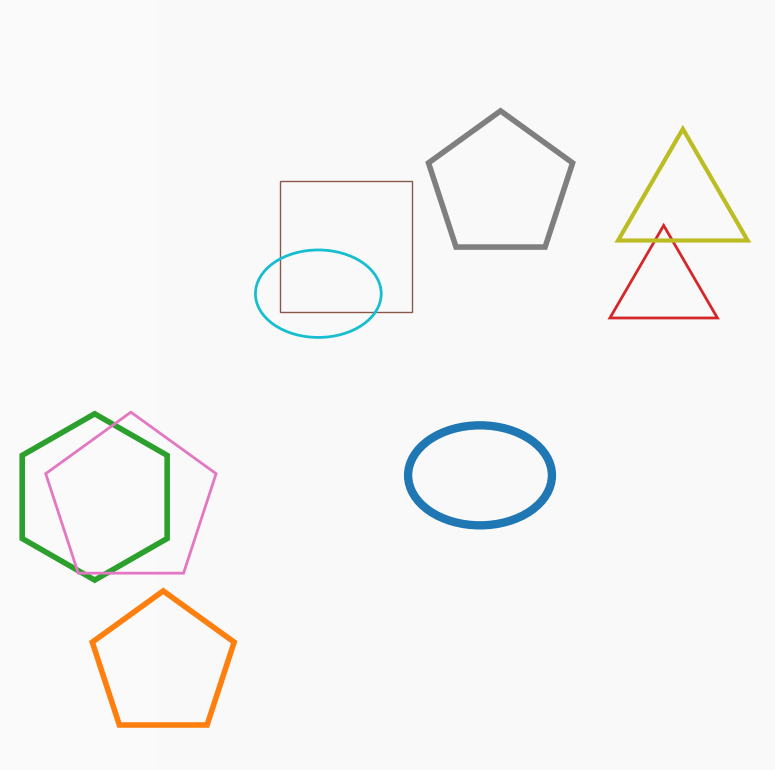[{"shape": "oval", "thickness": 3, "radius": 0.46, "center": [0.619, 0.383]}, {"shape": "pentagon", "thickness": 2, "radius": 0.48, "center": [0.211, 0.136]}, {"shape": "hexagon", "thickness": 2, "radius": 0.54, "center": [0.122, 0.355]}, {"shape": "triangle", "thickness": 1, "radius": 0.4, "center": [0.856, 0.627]}, {"shape": "square", "thickness": 0.5, "radius": 0.43, "center": [0.447, 0.68]}, {"shape": "pentagon", "thickness": 1, "radius": 0.58, "center": [0.169, 0.349]}, {"shape": "pentagon", "thickness": 2, "radius": 0.49, "center": [0.646, 0.758]}, {"shape": "triangle", "thickness": 1.5, "radius": 0.48, "center": [0.881, 0.736]}, {"shape": "oval", "thickness": 1, "radius": 0.41, "center": [0.411, 0.619]}]